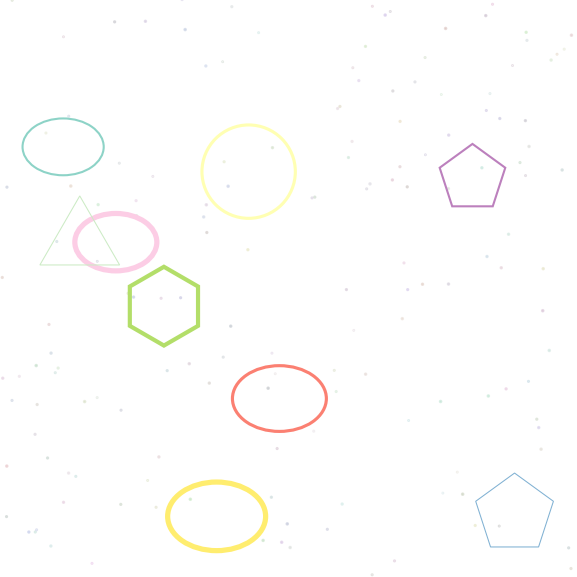[{"shape": "oval", "thickness": 1, "radius": 0.35, "center": [0.109, 0.745]}, {"shape": "circle", "thickness": 1.5, "radius": 0.4, "center": [0.431, 0.702]}, {"shape": "oval", "thickness": 1.5, "radius": 0.41, "center": [0.484, 0.309]}, {"shape": "pentagon", "thickness": 0.5, "radius": 0.35, "center": [0.891, 0.109]}, {"shape": "hexagon", "thickness": 2, "radius": 0.34, "center": [0.284, 0.469]}, {"shape": "oval", "thickness": 2.5, "radius": 0.35, "center": [0.201, 0.58]}, {"shape": "pentagon", "thickness": 1, "radius": 0.3, "center": [0.818, 0.69]}, {"shape": "triangle", "thickness": 0.5, "radius": 0.4, "center": [0.138, 0.58]}, {"shape": "oval", "thickness": 2.5, "radius": 0.42, "center": [0.375, 0.105]}]